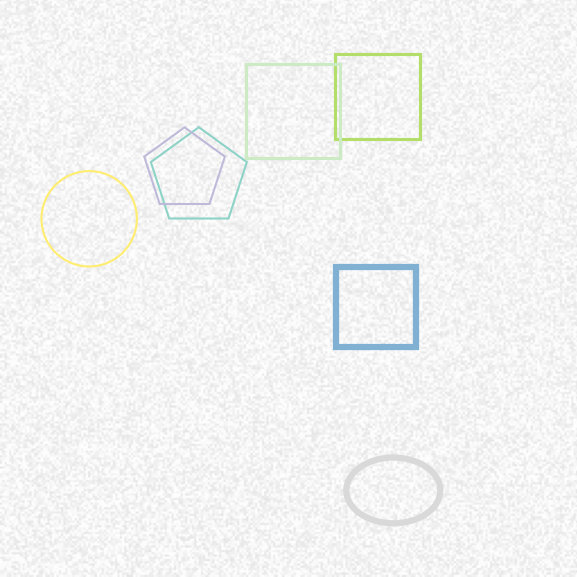[{"shape": "pentagon", "thickness": 1, "radius": 0.44, "center": [0.344, 0.691]}, {"shape": "pentagon", "thickness": 1, "radius": 0.37, "center": [0.32, 0.705]}, {"shape": "square", "thickness": 3, "radius": 0.34, "center": [0.651, 0.467]}, {"shape": "square", "thickness": 1.5, "radius": 0.37, "center": [0.654, 0.832]}, {"shape": "oval", "thickness": 3, "radius": 0.41, "center": [0.681, 0.15]}, {"shape": "square", "thickness": 1.5, "radius": 0.41, "center": [0.507, 0.807]}, {"shape": "circle", "thickness": 1, "radius": 0.41, "center": [0.154, 0.62]}]